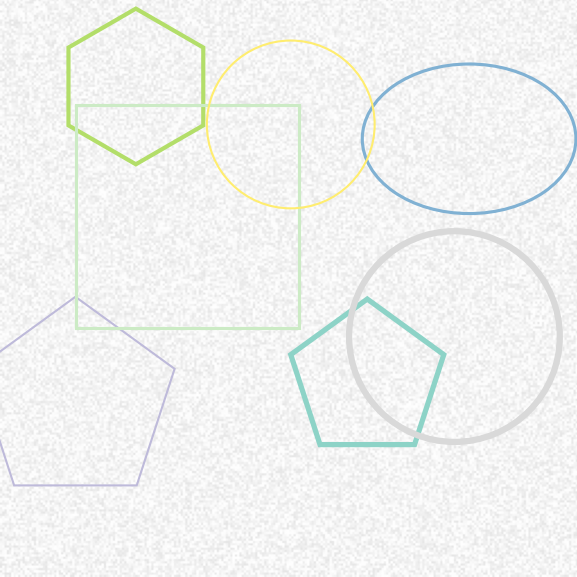[{"shape": "pentagon", "thickness": 2.5, "radius": 0.7, "center": [0.636, 0.342]}, {"shape": "pentagon", "thickness": 1, "radius": 0.9, "center": [0.131, 0.305]}, {"shape": "oval", "thickness": 1.5, "radius": 0.92, "center": [0.812, 0.759]}, {"shape": "hexagon", "thickness": 2, "radius": 0.67, "center": [0.235, 0.849]}, {"shape": "circle", "thickness": 3, "radius": 0.91, "center": [0.787, 0.416]}, {"shape": "square", "thickness": 1.5, "radius": 0.96, "center": [0.325, 0.624]}, {"shape": "circle", "thickness": 1, "radius": 0.73, "center": [0.503, 0.784]}]